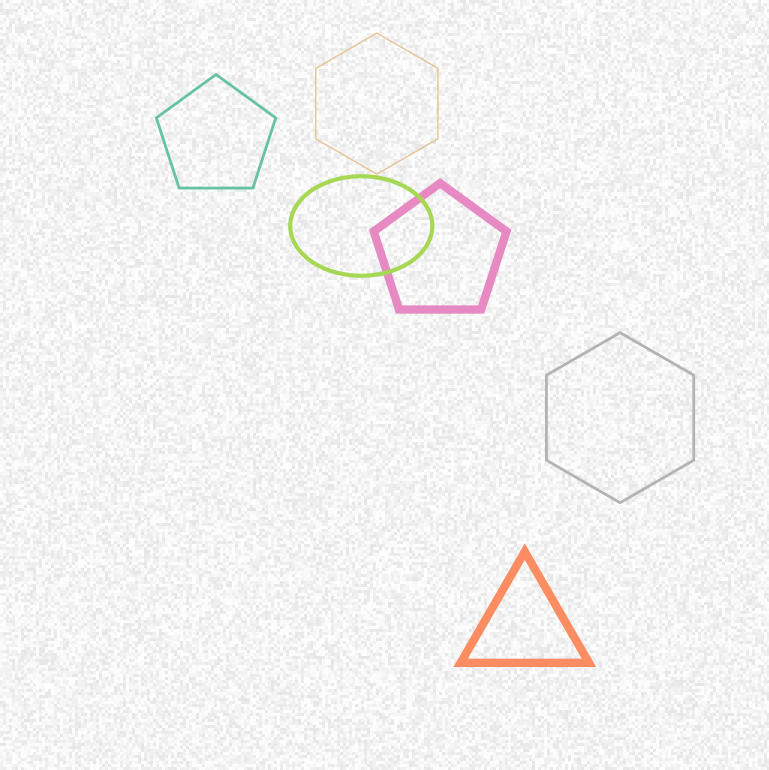[{"shape": "pentagon", "thickness": 1, "radius": 0.41, "center": [0.281, 0.822]}, {"shape": "triangle", "thickness": 3, "radius": 0.48, "center": [0.682, 0.187]}, {"shape": "pentagon", "thickness": 3, "radius": 0.45, "center": [0.572, 0.671]}, {"shape": "oval", "thickness": 1.5, "radius": 0.46, "center": [0.469, 0.707]}, {"shape": "hexagon", "thickness": 0.5, "radius": 0.46, "center": [0.489, 0.865]}, {"shape": "hexagon", "thickness": 1, "radius": 0.55, "center": [0.805, 0.458]}]